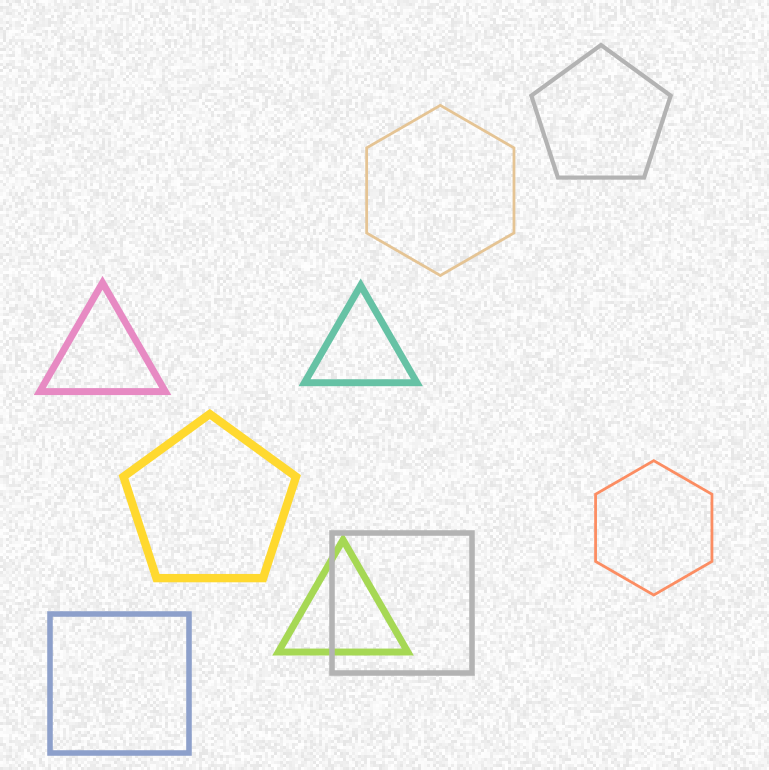[{"shape": "triangle", "thickness": 2.5, "radius": 0.42, "center": [0.468, 0.545]}, {"shape": "hexagon", "thickness": 1, "radius": 0.44, "center": [0.849, 0.314]}, {"shape": "square", "thickness": 2, "radius": 0.45, "center": [0.156, 0.113]}, {"shape": "triangle", "thickness": 2.5, "radius": 0.47, "center": [0.133, 0.539]}, {"shape": "triangle", "thickness": 2.5, "radius": 0.49, "center": [0.446, 0.202]}, {"shape": "pentagon", "thickness": 3, "radius": 0.59, "center": [0.272, 0.345]}, {"shape": "hexagon", "thickness": 1, "radius": 0.55, "center": [0.572, 0.753]}, {"shape": "pentagon", "thickness": 1.5, "radius": 0.48, "center": [0.781, 0.846]}, {"shape": "square", "thickness": 2, "radius": 0.45, "center": [0.522, 0.217]}]